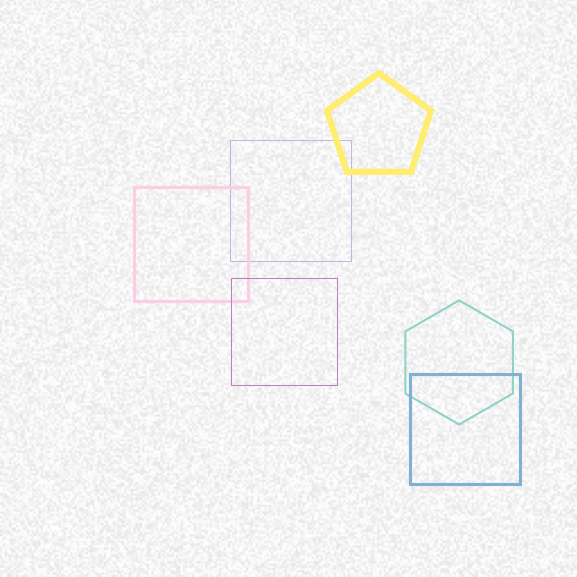[{"shape": "hexagon", "thickness": 1, "radius": 0.54, "center": [0.795, 0.372]}, {"shape": "square", "thickness": 0.5, "radius": 0.52, "center": [0.503, 0.652]}, {"shape": "square", "thickness": 1.5, "radius": 0.48, "center": [0.806, 0.256]}, {"shape": "square", "thickness": 1.5, "radius": 0.49, "center": [0.331, 0.577]}, {"shape": "square", "thickness": 0.5, "radius": 0.46, "center": [0.492, 0.425]}, {"shape": "pentagon", "thickness": 3, "radius": 0.47, "center": [0.656, 0.778]}]